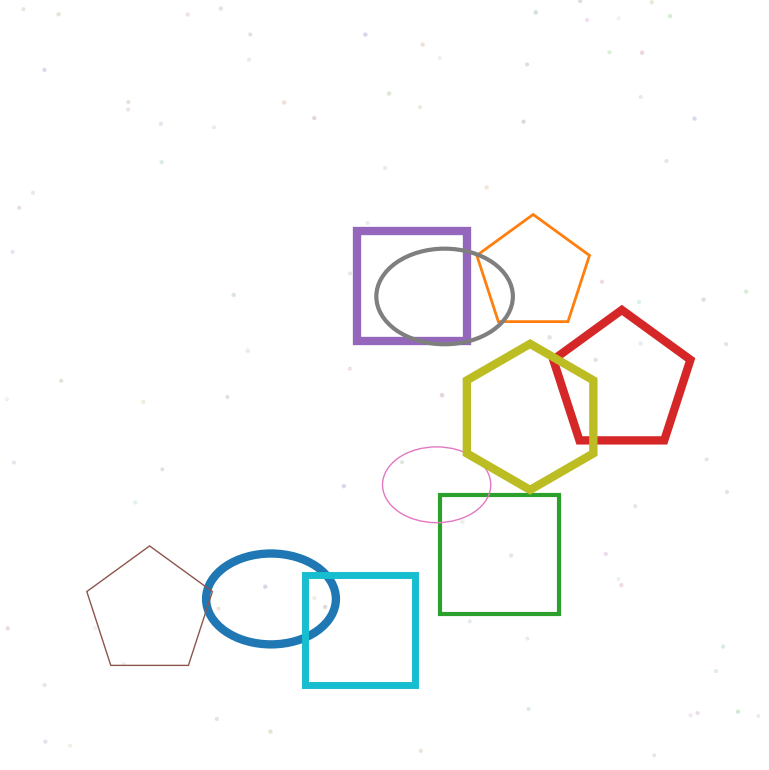[{"shape": "oval", "thickness": 3, "radius": 0.42, "center": [0.352, 0.222]}, {"shape": "pentagon", "thickness": 1, "radius": 0.38, "center": [0.692, 0.645]}, {"shape": "square", "thickness": 1.5, "radius": 0.39, "center": [0.648, 0.28]}, {"shape": "pentagon", "thickness": 3, "radius": 0.47, "center": [0.808, 0.504]}, {"shape": "square", "thickness": 3, "radius": 0.36, "center": [0.535, 0.628]}, {"shape": "pentagon", "thickness": 0.5, "radius": 0.43, "center": [0.194, 0.205]}, {"shape": "oval", "thickness": 0.5, "radius": 0.35, "center": [0.567, 0.37]}, {"shape": "oval", "thickness": 1.5, "radius": 0.44, "center": [0.577, 0.615]}, {"shape": "hexagon", "thickness": 3, "radius": 0.47, "center": [0.688, 0.459]}, {"shape": "square", "thickness": 2.5, "radius": 0.36, "center": [0.467, 0.181]}]